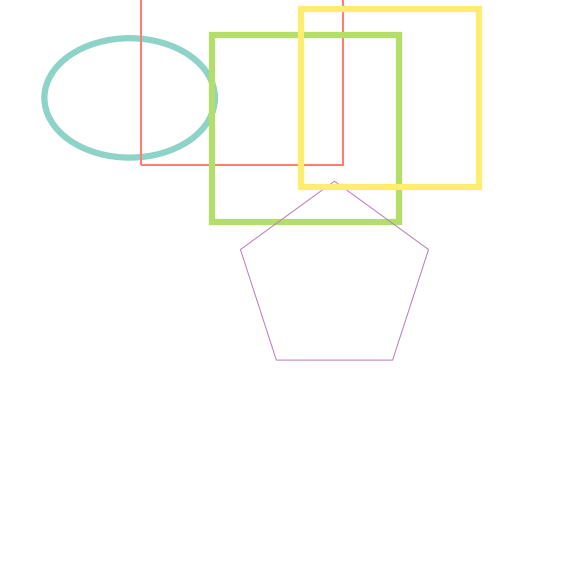[{"shape": "oval", "thickness": 3, "radius": 0.74, "center": [0.224, 0.83]}, {"shape": "square", "thickness": 1, "radius": 0.87, "center": [0.42, 0.889]}, {"shape": "square", "thickness": 3, "radius": 0.81, "center": [0.53, 0.777]}, {"shape": "pentagon", "thickness": 0.5, "radius": 0.86, "center": [0.579, 0.514]}, {"shape": "square", "thickness": 3, "radius": 0.77, "center": [0.676, 0.829]}]